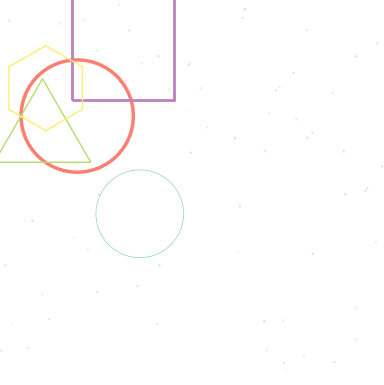[{"shape": "circle", "thickness": 0.5, "radius": 0.57, "center": [0.363, 0.445]}, {"shape": "circle", "thickness": 2.5, "radius": 0.73, "center": [0.201, 0.699]}, {"shape": "triangle", "thickness": 1, "radius": 0.72, "center": [0.11, 0.651]}, {"shape": "square", "thickness": 2, "radius": 0.66, "center": [0.32, 0.873]}, {"shape": "hexagon", "thickness": 1, "radius": 0.55, "center": [0.119, 0.771]}]